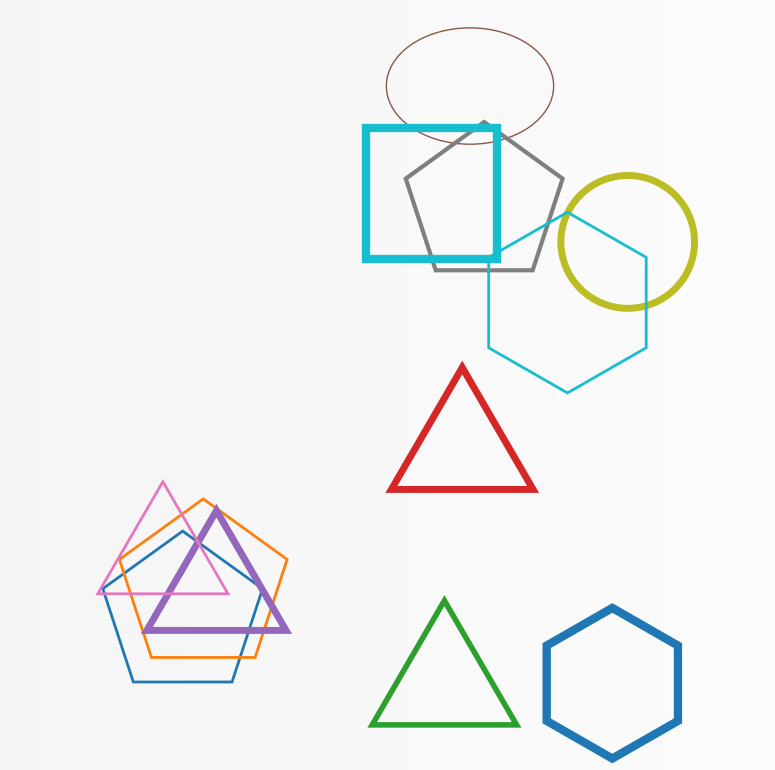[{"shape": "hexagon", "thickness": 3, "radius": 0.49, "center": [0.79, 0.113]}, {"shape": "pentagon", "thickness": 1, "radius": 0.54, "center": [0.236, 0.202]}, {"shape": "pentagon", "thickness": 1, "radius": 0.57, "center": [0.262, 0.238]}, {"shape": "triangle", "thickness": 2, "radius": 0.54, "center": [0.573, 0.112]}, {"shape": "triangle", "thickness": 2.5, "radius": 0.53, "center": [0.596, 0.417]}, {"shape": "triangle", "thickness": 2.5, "radius": 0.52, "center": [0.279, 0.233]}, {"shape": "oval", "thickness": 0.5, "radius": 0.54, "center": [0.606, 0.888]}, {"shape": "triangle", "thickness": 1, "radius": 0.49, "center": [0.21, 0.277]}, {"shape": "pentagon", "thickness": 1.5, "radius": 0.53, "center": [0.625, 0.735]}, {"shape": "circle", "thickness": 2.5, "radius": 0.43, "center": [0.81, 0.686]}, {"shape": "hexagon", "thickness": 1, "radius": 0.59, "center": [0.732, 0.607]}, {"shape": "square", "thickness": 3, "radius": 0.42, "center": [0.557, 0.749]}]